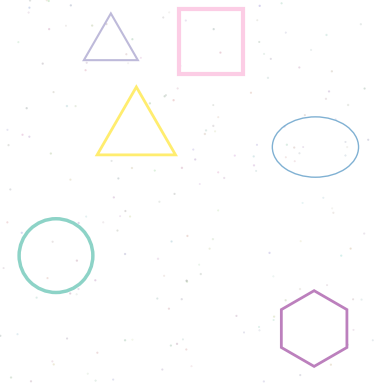[{"shape": "circle", "thickness": 2.5, "radius": 0.48, "center": [0.145, 0.336]}, {"shape": "triangle", "thickness": 1.5, "radius": 0.4, "center": [0.288, 0.884]}, {"shape": "oval", "thickness": 1, "radius": 0.56, "center": [0.819, 0.618]}, {"shape": "square", "thickness": 3, "radius": 0.42, "center": [0.549, 0.892]}, {"shape": "hexagon", "thickness": 2, "radius": 0.49, "center": [0.816, 0.147]}, {"shape": "triangle", "thickness": 2, "radius": 0.59, "center": [0.354, 0.657]}]